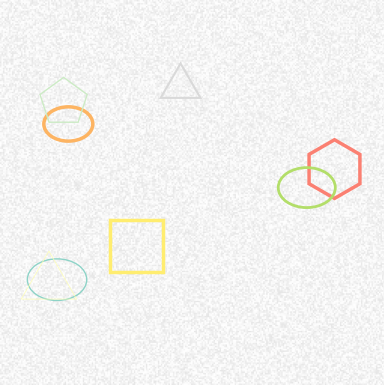[{"shape": "oval", "thickness": 1, "radius": 0.39, "center": [0.148, 0.274]}, {"shape": "triangle", "thickness": 0.5, "radius": 0.42, "center": [0.127, 0.265]}, {"shape": "hexagon", "thickness": 2.5, "radius": 0.38, "center": [0.869, 0.561]}, {"shape": "oval", "thickness": 2.5, "radius": 0.32, "center": [0.177, 0.678]}, {"shape": "oval", "thickness": 2, "radius": 0.37, "center": [0.797, 0.513]}, {"shape": "triangle", "thickness": 1.5, "radius": 0.3, "center": [0.469, 0.776]}, {"shape": "pentagon", "thickness": 1, "radius": 0.32, "center": [0.165, 0.735]}, {"shape": "square", "thickness": 2.5, "radius": 0.34, "center": [0.355, 0.361]}]